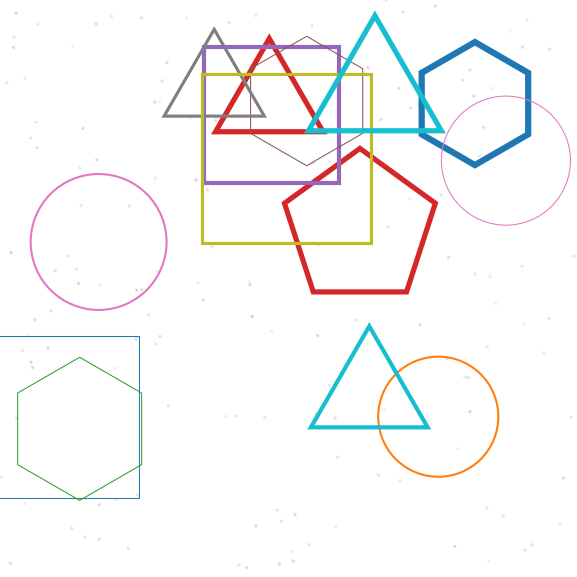[{"shape": "hexagon", "thickness": 3, "radius": 0.53, "center": [0.822, 0.82]}, {"shape": "square", "thickness": 0.5, "radius": 0.7, "center": [0.1, 0.277]}, {"shape": "circle", "thickness": 1, "radius": 0.52, "center": [0.759, 0.278]}, {"shape": "hexagon", "thickness": 0.5, "radius": 0.62, "center": [0.138, 0.257]}, {"shape": "pentagon", "thickness": 2.5, "radius": 0.69, "center": [0.623, 0.605]}, {"shape": "triangle", "thickness": 2.5, "radius": 0.54, "center": [0.466, 0.825]}, {"shape": "square", "thickness": 2, "radius": 0.58, "center": [0.47, 0.8]}, {"shape": "hexagon", "thickness": 0.5, "radius": 0.56, "center": [0.531, 0.824]}, {"shape": "circle", "thickness": 0.5, "radius": 0.56, "center": [0.876, 0.721]}, {"shape": "circle", "thickness": 1, "radius": 0.59, "center": [0.171, 0.58]}, {"shape": "triangle", "thickness": 1.5, "radius": 0.5, "center": [0.371, 0.848]}, {"shape": "square", "thickness": 1.5, "radius": 0.73, "center": [0.496, 0.724]}, {"shape": "triangle", "thickness": 2.5, "radius": 0.66, "center": [0.649, 0.839]}, {"shape": "triangle", "thickness": 2, "radius": 0.58, "center": [0.639, 0.318]}]